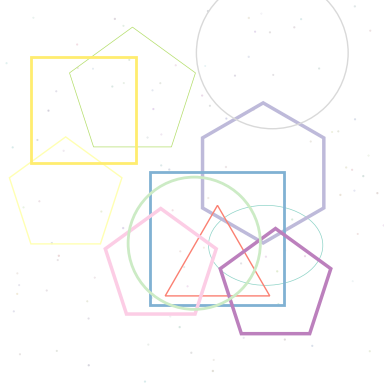[{"shape": "oval", "thickness": 0.5, "radius": 0.74, "center": [0.69, 0.363]}, {"shape": "pentagon", "thickness": 1, "radius": 0.77, "center": [0.171, 0.491]}, {"shape": "hexagon", "thickness": 2.5, "radius": 0.91, "center": [0.684, 0.551]}, {"shape": "triangle", "thickness": 1, "radius": 0.78, "center": [0.565, 0.31]}, {"shape": "square", "thickness": 2, "radius": 0.87, "center": [0.563, 0.38]}, {"shape": "pentagon", "thickness": 0.5, "radius": 0.86, "center": [0.344, 0.758]}, {"shape": "pentagon", "thickness": 2.5, "radius": 0.76, "center": [0.418, 0.307]}, {"shape": "circle", "thickness": 1, "radius": 0.99, "center": [0.707, 0.863]}, {"shape": "pentagon", "thickness": 2.5, "radius": 0.75, "center": [0.716, 0.255]}, {"shape": "circle", "thickness": 2, "radius": 0.86, "center": [0.505, 0.368]}, {"shape": "square", "thickness": 2, "radius": 0.69, "center": [0.217, 0.715]}]